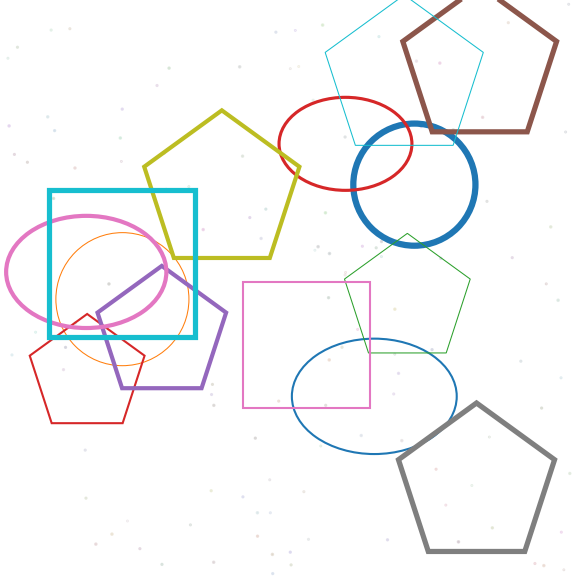[{"shape": "oval", "thickness": 1, "radius": 0.71, "center": [0.648, 0.313]}, {"shape": "circle", "thickness": 3, "radius": 0.53, "center": [0.718, 0.679]}, {"shape": "circle", "thickness": 0.5, "radius": 0.58, "center": [0.212, 0.481]}, {"shape": "pentagon", "thickness": 0.5, "radius": 0.57, "center": [0.705, 0.481]}, {"shape": "oval", "thickness": 1.5, "radius": 0.58, "center": [0.598, 0.75]}, {"shape": "pentagon", "thickness": 1, "radius": 0.52, "center": [0.151, 0.351]}, {"shape": "pentagon", "thickness": 2, "radius": 0.59, "center": [0.28, 0.422]}, {"shape": "pentagon", "thickness": 2.5, "radius": 0.7, "center": [0.831, 0.884]}, {"shape": "oval", "thickness": 2, "radius": 0.69, "center": [0.149, 0.528]}, {"shape": "square", "thickness": 1, "radius": 0.55, "center": [0.531, 0.402]}, {"shape": "pentagon", "thickness": 2.5, "radius": 0.71, "center": [0.825, 0.159]}, {"shape": "pentagon", "thickness": 2, "radius": 0.71, "center": [0.384, 0.667]}, {"shape": "pentagon", "thickness": 0.5, "radius": 0.72, "center": [0.7, 0.864]}, {"shape": "square", "thickness": 2.5, "radius": 0.63, "center": [0.211, 0.543]}]